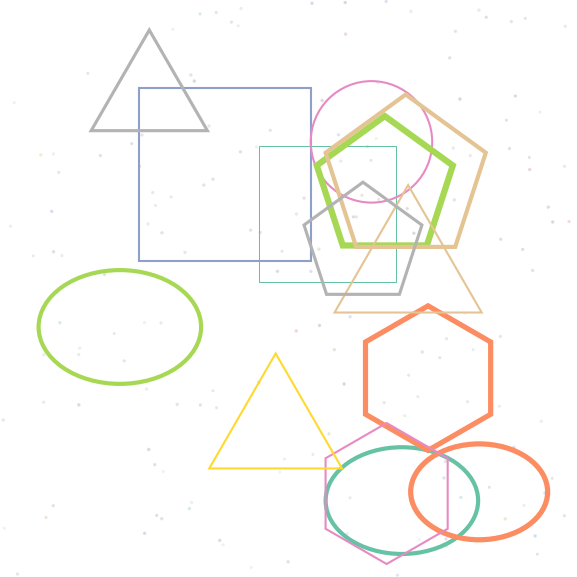[{"shape": "oval", "thickness": 2, "radius": 0.66, "center": [0.696, 0.132]}, {"shape": "square", "thickness": 0.5, "radius": 0.59, "center": [0.566, 0.629]}, {"shape": "hexagon", "thickness": 2.5, "radius": 0.63, "center": [0.741, 0.344]}, {"shape": "oval", "thickness": 2.5, "radius": 0.59, "center": [0.83, 0.147]}, {"shape": "square", "thickness": 1, "radius": 0.75, "center": [0.39, 0.697]}, {"shape": "hexagon", "thickness": 1, "radius": 0.61, "center": [0.669, 0.145]}, {"shape": "circle", "thickness": 1, "radius": 0.53, "center": [0.643, 0.753]}, {"shape": "pentagon", "thickness": 3, "radius": 0.62, "center": [0.666, 0.674]}, {"shape": "oval", "thickness": 2, "radius": 0.7, "center": [0.208, 0.433]}, {"shape": "triangle", "thickness": 1, "radius": 0.66, "center": [0.477, 0.254]}, {"shape": "triangle", "thickness": 1, "radius": 0.74, "center": [0.707, 0.532]}, {"shape": "pentagon", "thickness": 2, "radius": 0.73, "center": [0.703, 0.69]}, {"shape": "pentagon", "thickness": 1.5, "radius": 0.54, "center": [0.629, 0.576]}, {"shape": "triangle", "thickness": 1.5, "radius": 0.58, "center": [0.258, 0.831]}]